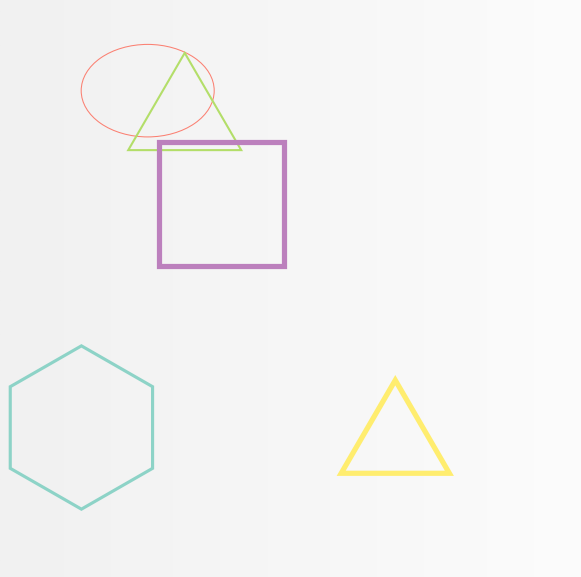[{"shape": "hexagon", "thickness": 1.5, "radius": 0.71, "center": [0.14, 0.259]}, {"shape": "oval", "thickness": 0.5, "radius": 0.57, "center": [0.254, 0.842]}, {"shape": "triangle", "thickness": 1, "radius": 0.56, "center": [0.318, 0.795]}, {"shape": "square", "thickness": 2.5, "radius": 0.54, "center": [0.381, 0.646]}, {"shape": "triangle", "thickness": 2.5, "radius": 0.54, "center": [0.68, 0.233]}]